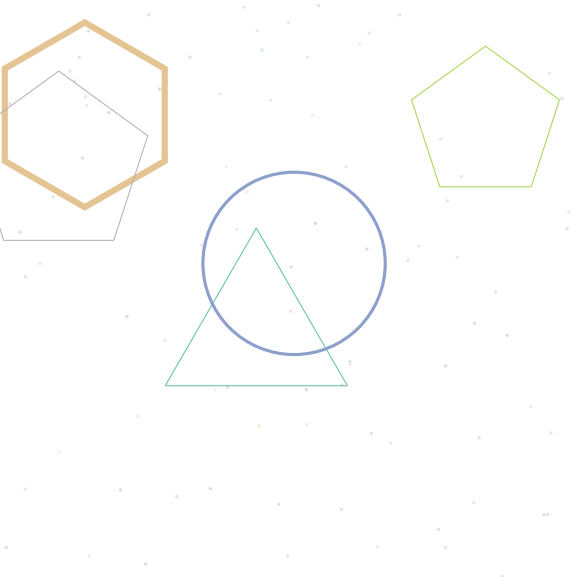[{"shape": "triangle", "thickness": 0.5, "radius": 0.91, "center": [0.444, 0.422]}, {"shape": "circle", "thickness": 1.5, "radius": 0.79, "center": [0.509, 0.543]}, {"shape": "pentagon", "thickness": 0.5, "radius": 0.67, "center": [0.841, 0.785]}, {"shape": "hexagon", "thickness": 3, "radius": 0.8, "center": [0.147, 0.8]}, {"shape": "pentagon", "thickness": 0.5, "radius": 0.81, "center": [0.102, 0.714]}]